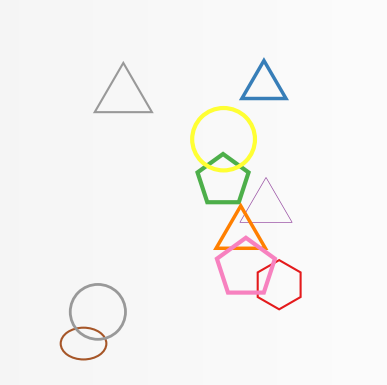[{"shape": "hexagon", "thickness": 1.5, "radius": 0.32, "center": [0.72, 0.26]}, {"shape": "triangle", "thickness": 2.5, "radius": 0.33, "center": [0.681, 0.777]}, {"shape": "pentagon", "thickness": 3, "radius": 0.35, "center": [0.576, 0.531]}, {"shape": "triangle", "thickness": 0.5, "radius": 0.39, "center": [0.687, 0.461]}, {"shape": "triangle", "thickness": 2.5, "radius": 0.37, "center": [0.621, 0.392]}, {"shape": "circle", "thickness": 3, "radius": 0.41, "center": [0.577, 0.638]}, {"shape": "oval", "thickness": 1.5, "radius": 0.29, "center": [0.216, 0.108]}, {"shape": "pentagon", "thickness": 3, "radius": 0.39, "center": [0.635, 0.304]}, {"shape": "triangle", "thickness": 1.5, "radius": 0.43, "center": [0.318, 0.751]}, {"shape": "circle", "thickness": 2, "radius": 0.36, "center": [0.253, 0.19]}]